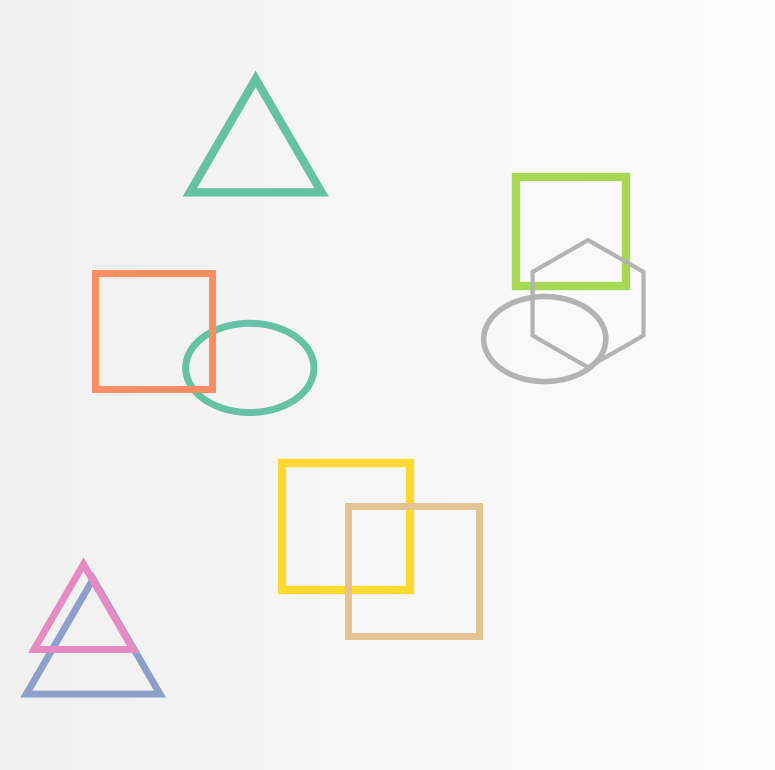[{"shape": "oval", "thickness": 2.5, "radius": 0.41, "center": [0.322, 0.522]}, {"shape": "triangle", "thickness": 3, "radius": 0.49, "center": [0.33, 0.799]}, {"shape": "square", "thickness": 2.5, "radius": 0.38, "center": [0.198, 0.57]}, {"shape": "triangle", "thickness": 2.5, "radius": 0.5, "center": [0.12, 0.148]}, {"shape": "triangle", "thickness": 2.5, "radius": 0.37, "center": [0.108, 0.193]}, {"shape": "square", "thickness": 3, "radius": 0.35, "center": [0.736, 0.699]}, {"shape": "square", "thickness": 3, "radius": 0.41, "center": [0.446, 0.316]}, {"shape": "square", "thickness": 2.5, "radius": 0.42, "center": [0.533, 0.258]}, {"shape": "oval", "thickness": 2, "radius": 0.39, "center": [0.703, 0.56]}, {"shape": "hexagon", "thickness": 1.5, "radius": 0.41, "center": [0.759, 0.606]}]